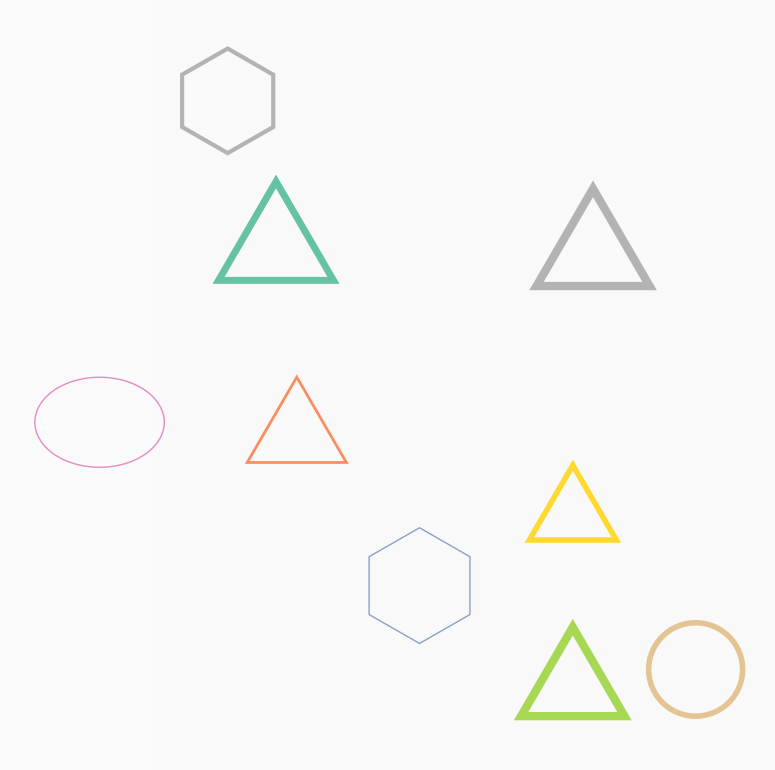[{"shape": "triangle", "thickness": 2.5, "radius": 0.43, "center": [0.356, 0.679]}, {"shape": "triangle", "thickness": 1, "radius": 0.37, "center": [0.383, 0.436]}, {"shape": "hexagon", "thickness": 0.5, "radius": 0.38, "center": [0.541, 0.239]}, {"shape": "oval", "thickness": 0.5, "radius": 0.42, "center": [0.128, 0.452]}, {"shape": "triangle", "thickness": 3, "radius": 0.39, "center": [0.739, 0.108]}, {"shape": "triangle", "thickness": 2, "radius": 0.32, "center": [0.739, 0.331]}, {"shape": "circle", "thickness": 2, "radius": 0.3, "center": [0.898, 0.131]}, {"shape": "triangle", "thickness": 3, "radius": 0.42, "center": [0.765, 0.671]}, {"shape": "hexagon", "thickness": 1.5, "radius": 0.34, "center": [0.294, 0.869]}]